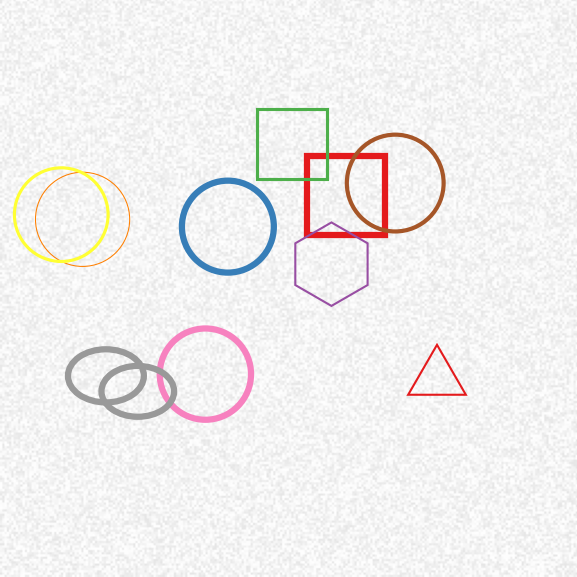[{"shape": "square", "thickness": 3, "radius": 0.34, "center": [0.599, 0.66]}, {"shape": "triangle", "thickness": 1, "radius": 0.29, "center": [0.757, 0.344]}, {"shape": "circle", "thickness": 3, "radius": 0.4, "center": [0.395, 0.607]}, {"shape": "square", "thickness": 1.5, "radius": 0.3, "center": [0.506, 0.75]}, {"shape": "hexagon", "thickness": 1, "radius": 0.36, "center": [0.574, 0.542]}, {"shape": "circle", "thickness": 0.5, "radius": 0.41, "center": [0.143, 0.619]}, {"shape": "circle", "thickness": 1.5, "radius": 0.41, "center": [0.106, 0.627]}, {"shape": "circle", "thickness": 2, "radius": 0.42, "center": [0.684, 0.682]}, {"shape": "circle", "thickness": 3, "radius": 0.4, "center": [0.356, 0.351]}, {"shape": "oval", "thickness": 3, "radius": 0.33, "center": [0.183, 0.348]}, {"shape": "oval", "thickness": 3, "radius": 0.31, "center": [0.239, 0.321]}]